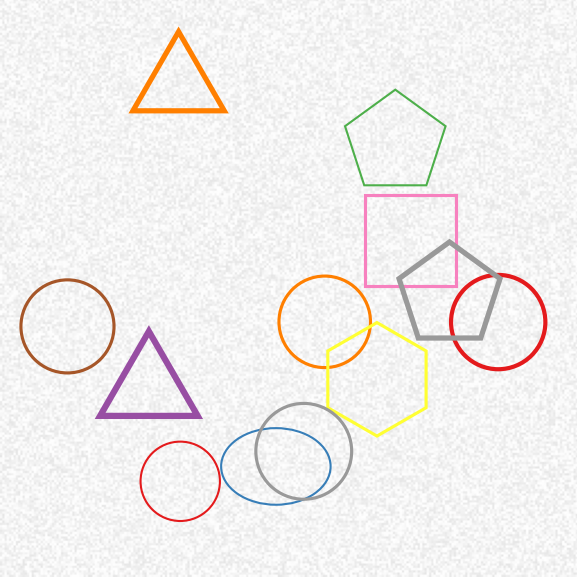[{"shape": "circle", "thickness": 2, "radius": 0.41, "center": [0.863, 0.441]}, {"shape": "circle", "thickness": 1, "radius": 0.34, "center": [0.312, 0.166]}, {"shape": "oval", "thickness": 1, "radius": 0.47, "center": [0.478, 0.191]}, {"shape": "pentagon", "thickness": 1, "radius": 0.46, "center": [0.685, 0.752]}, {"shape": "triangle", "thickness": 3, "radius": 0.49, "center": [0.258, 0.328]}, {"shape": "circle", "thickness": 1.5, "radius": 0.4, "center": [0.562, 0.442]}, {"shape": "triangle", "thickness": 2.5, "radius": 0.46, "center": [0.309, 0.853]}, {"shape": "hexagon", "thickness": 1.5, "radius": 0.49, "center": [0.653, 0.342]}, {"shape": "circle", "thickness": 1.5, "radius": 0.4, "center": [0.117, 0.434]}, {"shape": "square", "thickness": 1.5, "radius": 0.4, "center": [0.71, 0.583]}, {"shape": "pentagon", "thickness": 2.5, "radius": 0.46, "center": [0.778, 0.488]}, {"shape": "circle", "thickness": 1.5, "radius": 0.41, "center": [0.526, 0.218]}]